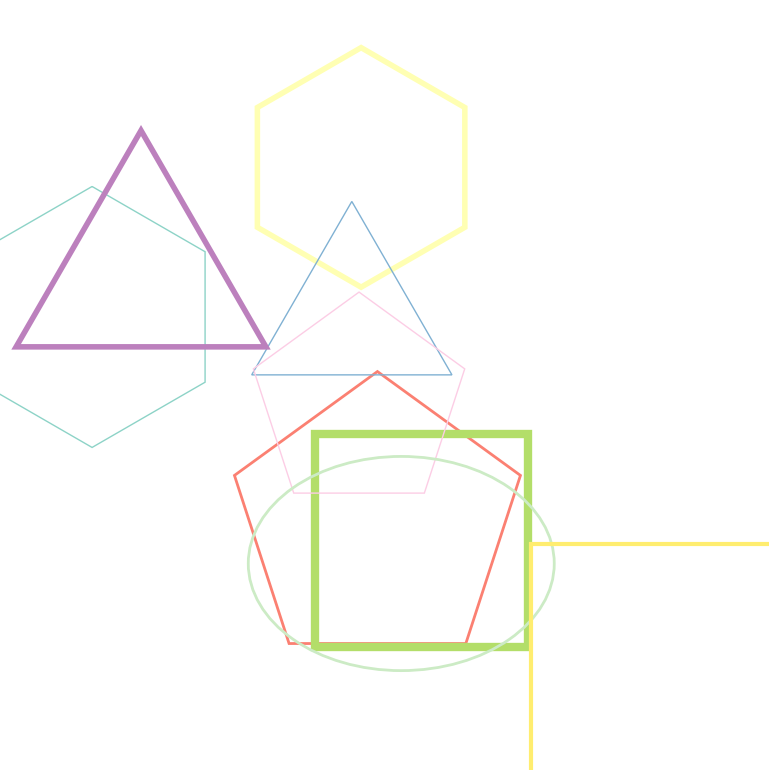[{"shape": "hexagon", "thickness": 0.5, "radius": 0.85, "center": [0.12, 0.588]}, {"shape": "hexagon", "thickness": 2, "radius": 0.78, "center": [0.469, 0.783]}, {"shape": "pentagon", "thickness": 1, "radius": 0.98, "center": [0.49, 0.322]}, {"shape": "triangle", "thickness": 0.5, "radius": 0.75, "center": [0.457, 0.588]}, {"shape": "square", "thickness": 3, "radius": 0.69, "center": [0.547, 0.297]}, {"shape": "pentagon", "thickness": 0.5, "radius": 0.72, "center": [0.466, 0.476]}, {"shape": "triangle", "thickness": 2, "radius": 0.94, "center": [0.183, 0.643]}, {"shape": "oval", "thickness": 1, "radius": 0.99, "center": [0.521, 0.268]}, {"shape": "square", "thickness": 1.5, "radius": 0.9, "center": [0.869, 0.114]}]